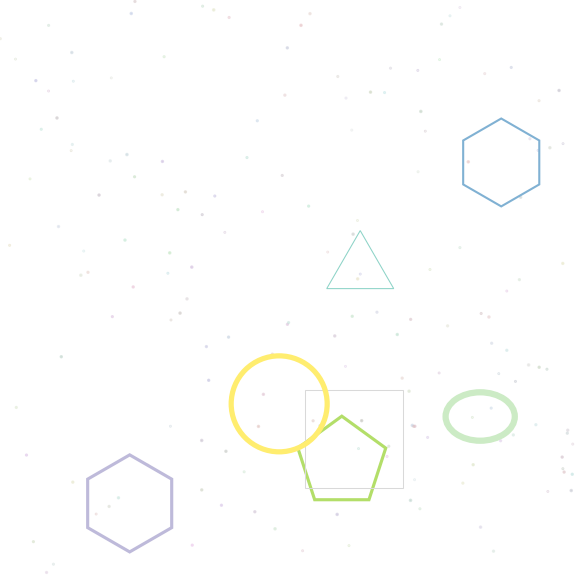[{"shape": "triangle", "thickness": 0.5, "radius": 0.33, "center": [0.624, 0.533]}, {"shape": "hexagon", "thickness": 1.5, "radius": 0.42, "center": [0.225, 0.127]}, {"shape": "hexagon", "thickness": 1, "radius": 0.38, "center": [0.868, 0.718]}, {"shape": "pentagon", "thickness": 1.5, "radius": 0.4, "center": [0.592, 0.198]}, {"shape": "square", "thickness": 0.5, "radius": 0.42, "center": [0.612, 0.239]}, {"shape": "oval", "thickness": 3, "radius": 0.3, "center": [0.832, 0.278]}, {"shape": "circle", "thickness": 2.5, "radius": 0.42, "center": [0.483, 0.3]}]